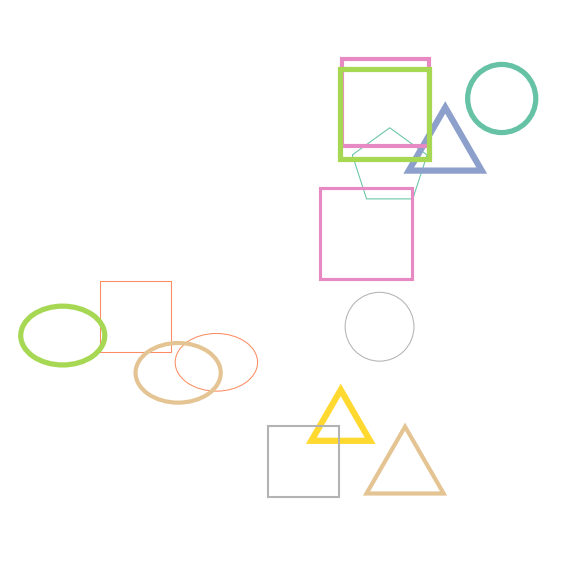[{"shape": "pentagon", "thickness": 0.5, "radius": 0.34, "center": [0.675, 0.71]}, {"shape": "circle", "thickness": 2.5, "radius": 0.29, "center": [0.869, 0.829]}, {"shape": "square", "thickness": 0.5, "radius": 0.31, "center": [0.235, 0.452]}, {"shape": "oval", "thickness": 0.5, "radius": 0.36, "center": [0.375, 0.372]}, {"shape": "triangle", "thickness": 3, "radius": 0.36, "center": [0.771, 0.74]}, {"shape": "square", "thickness": 1.5, "radius": 0.4, "center": [0.634, 0.595]}, {"shape": "square", "thickness": 2, "radius": 0.38, "center": [0.667, 0.821]}, {"shape": "square", "thickness": 2.5, "radius": 0.39, "center": [0.666, 0.802]}, {"shape": "oval", "thickness": 2.5, "radius": 0.36, "center": [0.109, 0.418]}, {"shape": "triangle", "thickness": 3, "radius": 0.29, "center": [0.59, 0.265]}, {"shape": "triangle", "thickness": 2, "radius": 0.39, "center": [0.701, 0.183]}, {"shape": "oval", "thickness": 2, "radius": 0.37, "center": [0.308, 0.354]}, {"shape": "circle", "thickness": 0.5, "radius": 0.3, "center": [0.657, 0.433]}, {"shape": "square", "thickness": 1, "radius": 0.31, "center": [0.526, 0.2]}]